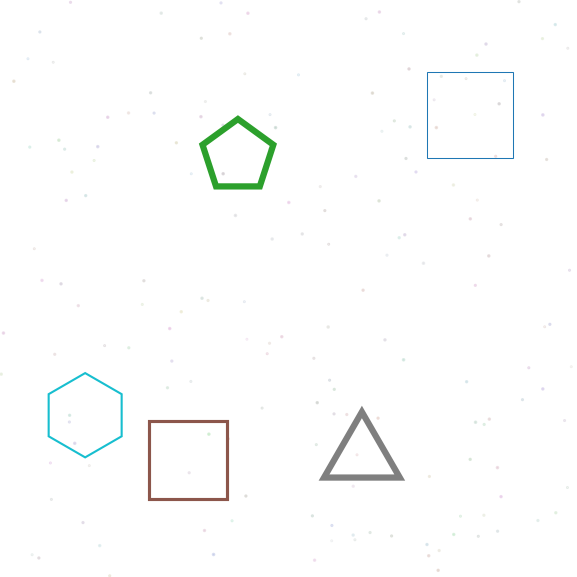[{"shape": "square", "thickness": 0.5, "radius": 0.37, "center": [0.814, 0.8]}, {"shape": "pentagon", "thickness": 3, "radius": 0.32, "center": [0.412, 0.729]}, {"shape": "square", "thickness": 1.5, "radius": 0.34, "center": [0.326, 0.203]}, {"shape": "triangle", "thickness": 3, "radius": 0.38, "center": [0.627, 0.21]}, {"shape": "hexagon", "thickness": 1, "radius": 0.36, "center": [0.147, 0.28]}]